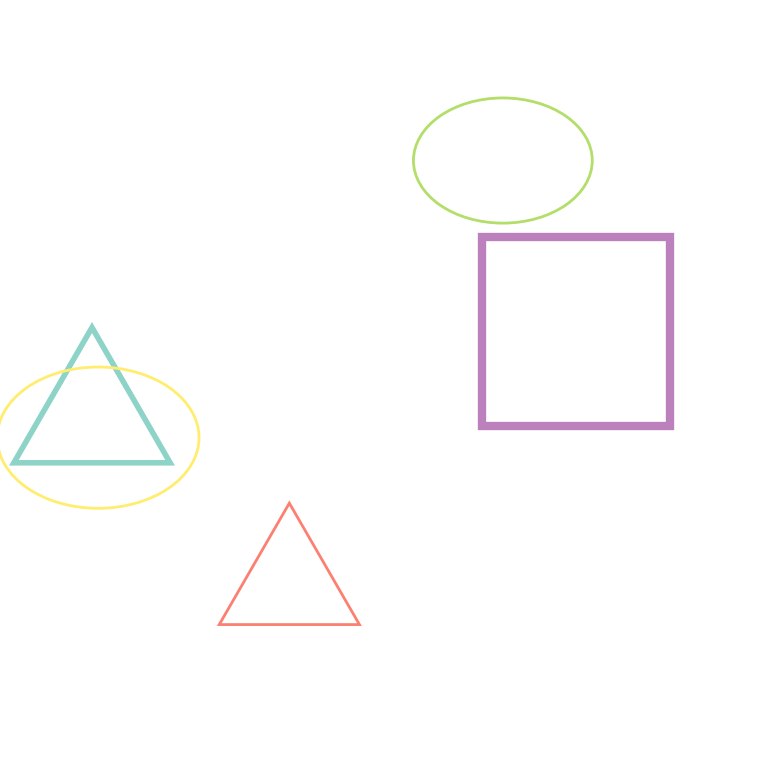[{"shape": "triangle", "thickness": 2, "radius": 0.59, "center": [0.119, 0.458]}, {"shape": "triangle", "thickness": 1, "radius": 0.53, "center": [0.376, 0.241]}, {"shape": "oval", "thickness": 1, "radius": 0.58, "center": [0.653, 0.792]}, {"shape": "square", "thickness": 3, "radius": 0.61, "center": [0.748, 0.569]}, {"shape": "oval", "thickness": 1, "radius": 0.66, "center": [0.127, 0.432]}]